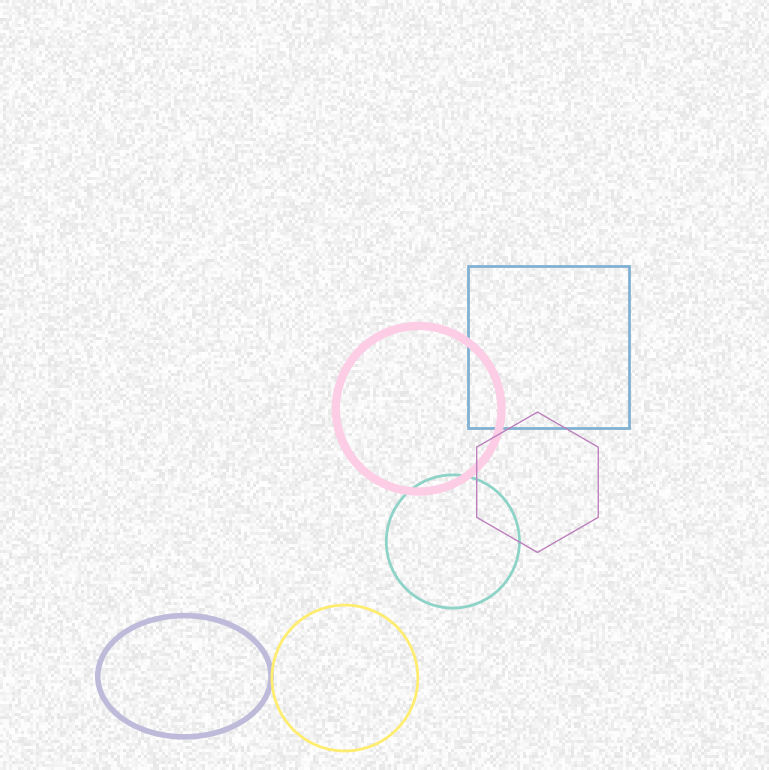[{"shape": "circle", "thickness": 1, "radius": 0.43, "center": [0.588, 0.297]}, {"shape": "oval", "thickness": 2, "radius": 0.56, "center": [0.239, 0.122]}, {"shape": "square", "thickness": 1, "radius": 0.52, "center": [0.713, 0.549]}, {"shape": "circle", "thickness": 3, "radius": 0.54, "center": [0.544, 0.469]}, {"shape": "hexagon", "thickness": 0.5, "radius": 0.46, "center": [0.698, 0.374]}, {"shape": "circle", "thickness": 1, "radius": 0.47, "center": [0.448, 0.119]}]